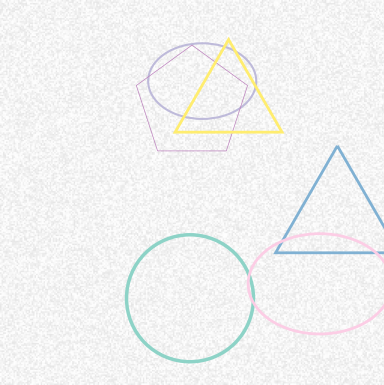[{"shape": "circle", "thickness": 2.5, "radius": 0.82, "center": [0.493, 0.225]}, {"shape": "oval", "thickness": 1.5, "radius": 0.7, "center": [0.525, 0.789]}, {"shape": "triangle", "thickness": 2, "radius": 0.93, "center": [0.876, 0.436]}, {"shape": "oval", "thickness": 2, "radius": 0.93, "center": [0.831, 0.263]}, {"shape": "pentagon", "thickness": 0.5, "radius": 0.76, "center": [0.499, 0.731]}, {"shape": "triangle", "thickness": 2, "radius": 0.8, "center": [0.594, 0.737]}]